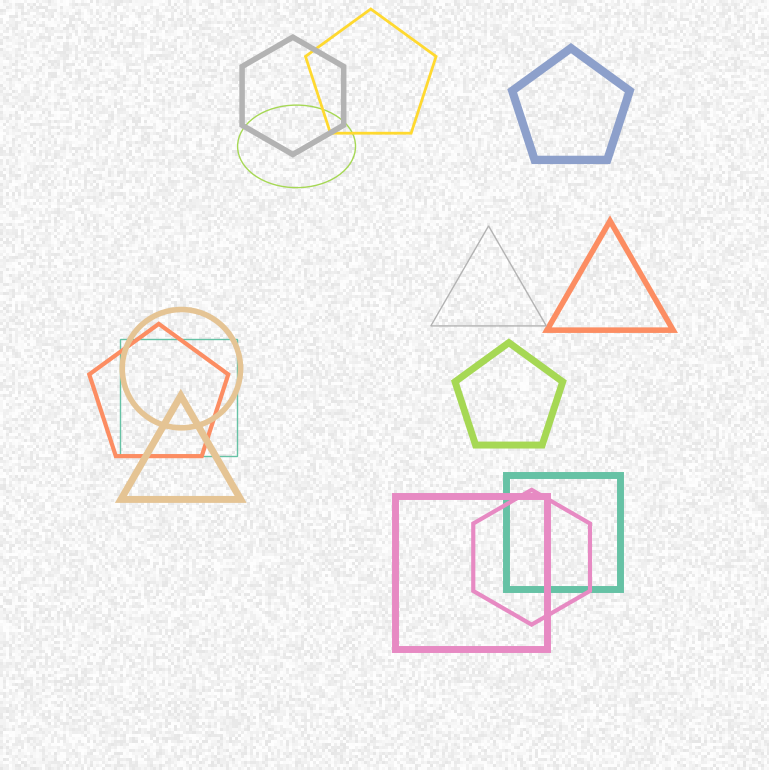[{"shape": "square", "thickness": 0.5, "radius": 0.38, "center": [0.232, 0.484]}, {"shape": "square", "thickness": 2.5, "radius": 0.37, "center": [0.732, 0.309]}, {"shape": "pentagon", "thickness": 1.5, "radius": 0.47, "center": [0.206, 0.484]}, {"shape": "triangle", "thickness": 2, "radius": 0.47, "center": [0.792, 0.619]}, {"shape": "pentagon", "thickness": 3, "radius": 0.4, "center": [0.742, 0.857]}, {"shape": "square", "thickness": 2.5, "radius": 0.5, "center": [0.612, 0.257]}, {"shape": "hexagon", "thickness": 1.5, "radius": 0.44, "center": [0.69, 0.276]}, {"shape": "pentagon", "thickness": 2.5, "radius": 0.37, "center": [0.661, 0.481]}, {"shape": "oval", "thickness": 0.5, "radius": 0.38, "center": [0.385, 0.81]}, {"shape": "pentagon", "thickness": 1, "radius": 0.45, "center": [0.482, 0.899]}, {"shape": "circle", "thickness": 2, "radius": 0.38, "center": [0.236, 0.521]}, {"shape": "triangle", "thickness": 2.5, "radius": 0.45, "center": [0.235, 0.396]}, {"shape": "triangle", "thickness": 0.5, "radius": 0.43, "center": [0.635, 0.62]}, {"shape": "hexagon", "thickness": 2, "radius": 0.38, "center": [0.38, 0.876]}]